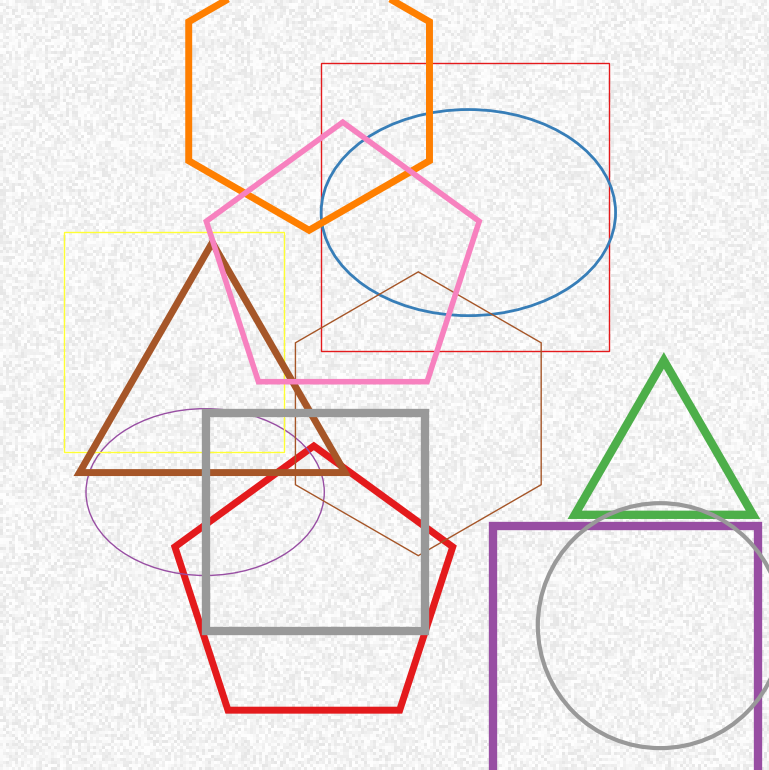[{"shape": "pentagon", "thickness": 2.5, "radius": 0.95, "center": [0.408, 0.231]}, {"shape": "square", "thickness": 0.5, "radius": 0.93, "center": [0.604, 0.731]}, {"shape": "oval", "thickness": 1, "radius": 0.96, "center": [0.608, 0.724]}, {"shape": "triangle", "thickness": 3, "radius": 0.67, "center": [0.862, 0.398]}, {"shape": "square", "thickness": 3, "radius": 0.86, "center": [0.812, 0.144]}, {"shape": "oval", "thickness": 0.5, "radius": 0.77, "center": [0.266, 0.361]}, {"shape": "hexagon", "thickness": 2.5, "radius": 0.9, "center": [0.401, 0.881]}, {"shape": "square", "thickness": 0.5, "radius": 0.72, "center": [0.226, 0.556]}, {"shape": "triangle", "thickness": 2.5, "radius": 1.0, "center": [0.276, 0.486]}, {"shape": "hexagon", "thickness": 0.5, "radius": 0.92, "center": [0.543, 0.463]}, {"shape": "pentagon", "thickness": 2, "radius": 0.93, "center": [0.445, 0.655]}, {"shape": "circle", "thickness": 1.5, "radius": 0.8, "center": [0.858, 0.187]}, {"shape": "square", "thickness": 3, "radius": 0.71, "center": [0.41, 0.322]}]